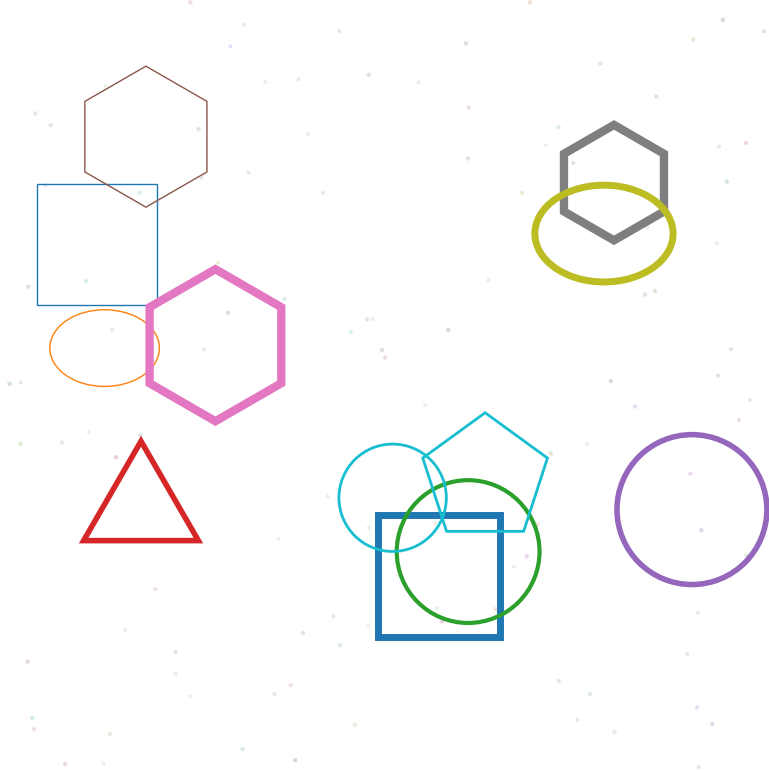[{"shape": "square", "thickness": 2.5, "radius": 0.4, "center": [0.57, 0.252]}, {"shape": "square", "thickness": 0.5, "radius": 0.39, "center": [0.126, 0.682]}, {"shape": "oval", "thickness": 0.5, "radius": 0.36, "center": [0.136, 0.548]}, {"shape": "circle", "thickness": 1.5, "radius": 0.46, "center": [0.608, 0.284]}, {"shape": "triangle", "thickness": 2, "radius": 0.43, "center": [0.183, 0.341]}, {"shape": "circle", "thickness": 2, "radius": 0.49, "center": [0.899, 0.338]}, {"shape": "hexagon", "thickness": 0.5, "radius": 0.46, "center": [0.189, 0.823]}, {"shape": "hexagon", "thickness": 3, "radius": 0.49, "center": [0.28, 0.552]}, {"shape": "hexagon", "thickness": 3, "radius": 0.37, "center": [0.797, 0.763]}, {"shape": "oval", "thickness": 2.5, "radius": 0.45, "center": [0.784, 0.697]}, {"shape": "circle", "thickness": 1, "radius": 0.35, "center": [0.51, 0.354]}, {"shape": "pentagon", "thickness": 1, "radius": 0.43, "center": [0.63, 0.379]}]